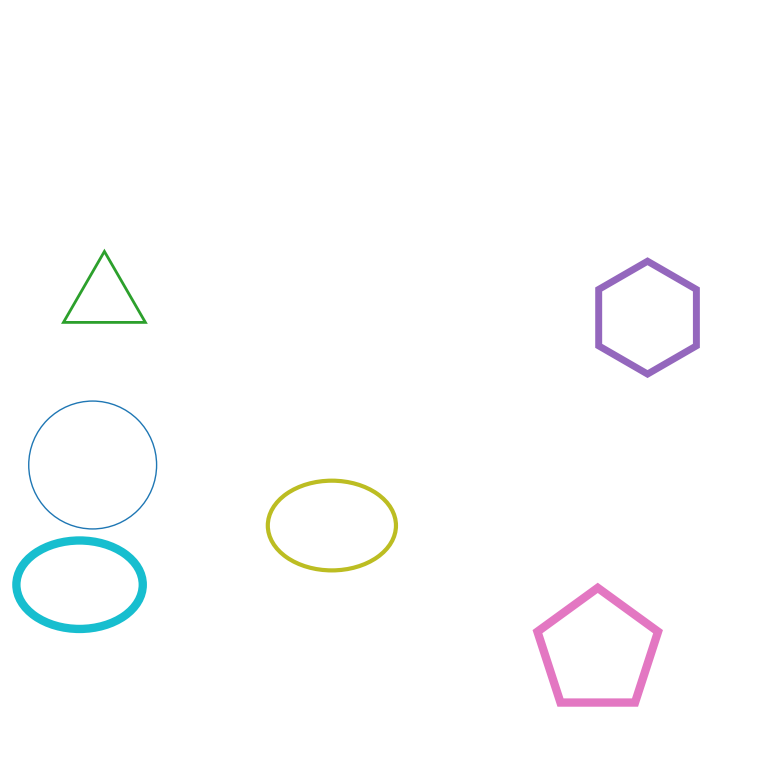[{"shape": "circle", "thickness": 0.5, "radius": 0.42, "center": [0.12, 0.396]}, {"shape": "triangle", "thickness": 1, "radius": 0.31, "center": [0.136, 0.612]}, {"shape": "hexagon", "thickness": 2.5, "radius": 0.37, "center": [0.841, 0.587]}, {"shape": "pentagon", "thickness": 3, "radius": 0.41, "center": [0.776, 0.154]}, {"shape": "oval", "thickness": 1.5, "radius": 0.42, "center": [0.431, 0.317]}, {"shape": "oval", "thickness": 3, "radius": 0.41, "center": [0.103, 0.241]}]